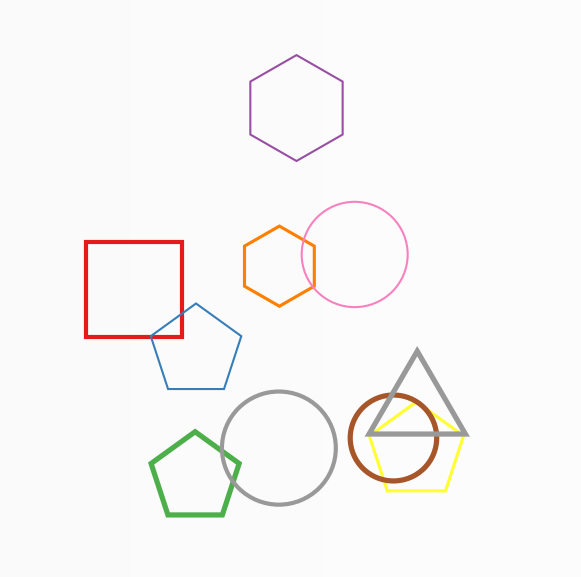[{"shape": "square", "thickness": 2, "radius": 0.41, "center": [0.23, 0.497]}, {"shape": "pentagon", "thickness": 1, "radius": 0.41, "center": [0.337, 0.392]}, {"shape": "pentagon", "thickness": 2.5, "radius": 0.4, "center": [0.336, 0.172]}, {"shape": "hexagon", "thickness": 1, "radius": 0.46, "center": [0.51, 0.812]}, {"shape": "hexagon", "thickness": 1.5, "radius": 0.35, "center": [0.481, 0.538]}, {"shape": "pentagon", "thickness": 1.5, "radius": 0.43, "center": [0.716, 0.218]}, {"shape": "circle", "thickness": 2.5, "radius": 0.37, "center": [0.677, 0.241]}, {"shape": "circle", "thickness": 1, "radius": 0.46, "center": [0.61, 0.558]}, {"shape": "circle", "thickness": 2, "radius": 0.49, "center": [0.48, 0.223]}, {"shape": "triangle", "thickness": 2.5, "radius": 0.48, "center": [0.718, 0.295]}]